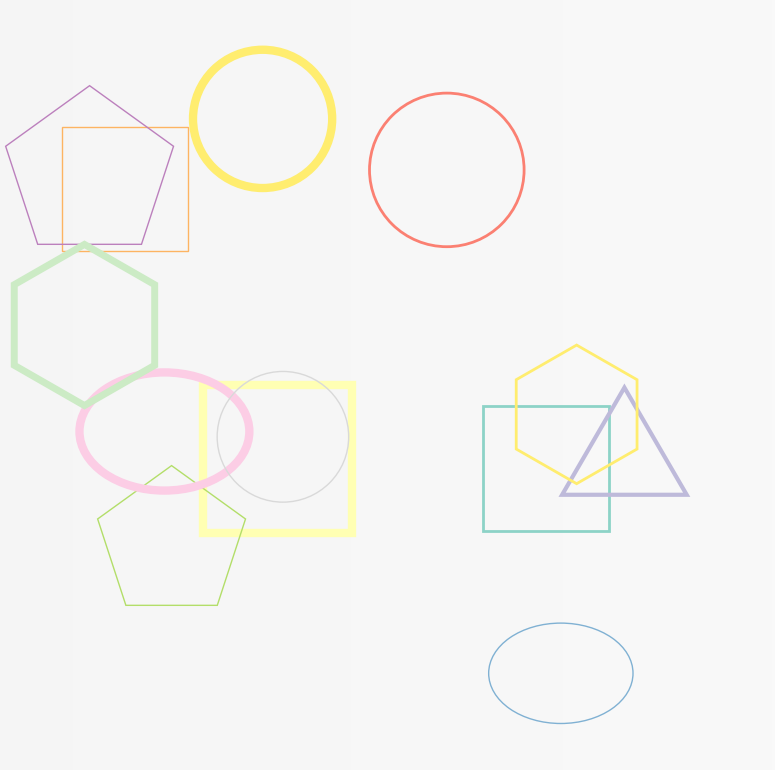[{"shape": "square", "thickness": 1, "radius": 0.41, "center": [0.705, 0.392]}, {"shape": "square", "thickness": 3, "radius": 0.48, "center": [0.358, 0.404]}, {"shape": "triangle", "thickness": 1.5, "radius": 0.46, "center": [0.806, 0.404]}, {"shape": "circle", "thickness": 1, "radius": 0.5, "center": [0.577, 0.779]}, {"shape": "oval", "thickness": 0.5, "radius": 0.47, "center": [0.724, 0.126]}, {"shape": "square", "thickness": 0.5, "radius": 0.41, "center": [0.162, 0.755]}, {"shape": "pentagon", "thickness": 0.5, "radius": 0.5, "center": [0.221, 0.295]}, {"shape": "oval", "thickness": 3, "radius": 0.55, "center": [0.212, 0.44]}, {"shape": "circle", "thickness": 0.5, "radius": 0.42, "center": [0.365, 0.433]}, {"shape": "pentagon", "thickness": 0.5, "radius": 0.57, "center": [0.116, 0.775]}, {"shape": "hexagon", "thickness": 2.5, "radius": 0.52, "center": [0.109, 0.578]}, {"shape": "hexagon", "thickness": 1, "radius": 0.45, "center": [0.744, 0.462]}, {"shape": "circle", "thickness": 3, "radius": 0.45, "center": [0.339, 0.846]}]